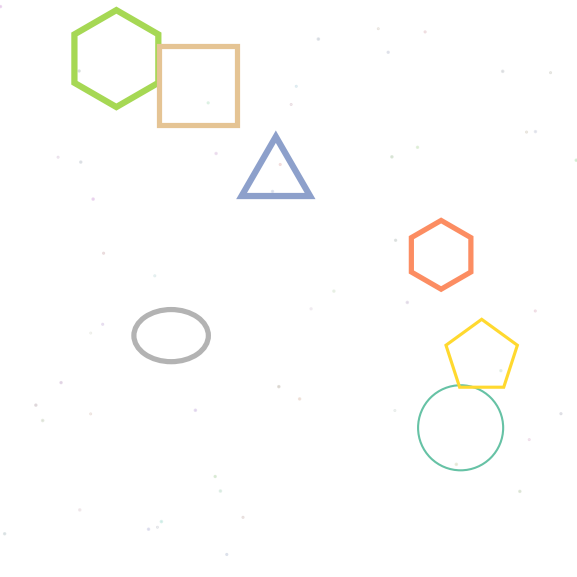[{"shape": "circle", "thickness": 1, "radius": 0.37, "center": [0.798, 0.258]}, {"shape": "hexagon", "thickness": 2.5, "radius": 0.3, "center": [0.764, 0.558]}, {"shape": "triangle", "thickness": 3, "radius": 0.34, "center": [0.478, 0.694]}, {"shape": "hexagon", "thickness": 3, "radius": 0.42, "center": [0.202, 0.898]}, {"shape": "pentagon", "thickness": 1.5, "radius": 0.32, "center": [0.834, 0.381]}, {"shape": "square", "thickness": 2.5, "radius": 0.34, "center": [0.343, 0.851]}, {"shape": "oval", "thickness": 2.5, "radius": 0.32, "center": [0.296, 0.418]}]